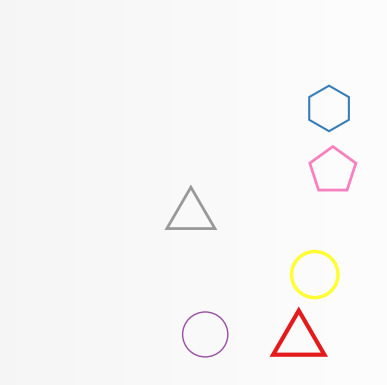[{"shape": "triangle", "thickness": 3, "radius": 0.38, "center": [0.771, 0.117]}, {"shape": "hexagon", "thickness": 1.5, "radius": 0.3, "center": [0.849, 0.718]}, {"shape": "circle", "thickness": 1, "radius": 0.29, "center": [0.53, 0.131]}, {"shape": "circle", "thickness": 2.5, "radius": 0.3, "center": [0.812, 0.287]}, {"shape": "pentagon", "thickness": 2, "radius": 0.31, "center": [0.859, 0.557]}, {"shape": "triangle", "thickness": 2, "radius": 0.36, "center": [0.493, 0.442]}]